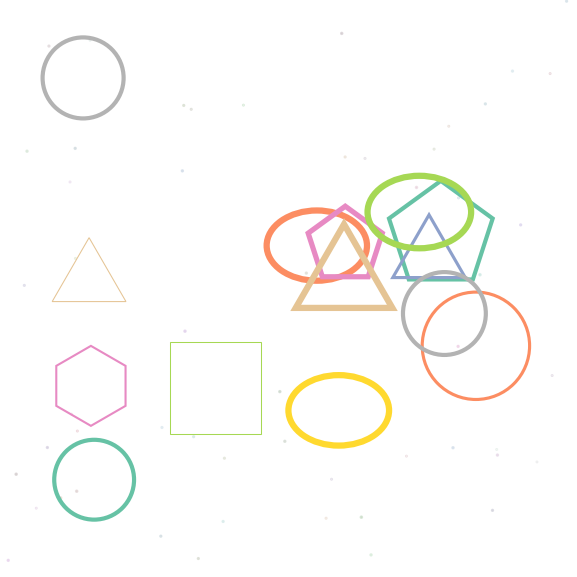[{"shape": "circle", "thickness": 2, "radius": 0.35, "center": [0.163, 0.168]}, {"shape": "pentagon", "thickness": 2, "radius": 0.47, "center": [0.763, 0.592]}, {"shape": "oval", "thickness": 3, "radius": 0.43, "center": [0.549, 0.574]}, {"shape": "circle", "thickness": 1.5, "radius": 0.46, "center": [0.824, 0.4]}, {"shape": "triangle", "thickness": 1.5, "radius": 0.36, "center": [0.743, 0.555]}, {"shape": "pentagon", "thickness": 2.5, "radius": 0.34, "center": [0.598, 0.575]}, {"shape": "hexagon", "thickness": 1, "radius": 0.35, "center": [0.157, 0.331]}, {"shape": "oval", "thickness": 3, "radius": 0.45, "center": [0.726, 0.632]}, {"shape": "square", "thickness": 0.5, "radius": 0.4, "center": [0.373, 0.328]}, {"shape": "oval", "thickness": 3, "radius": 0.44, "center": [0.587, 0.289]}, {"shape": "triangle", "thickness": 0.5, "radius": 0.37, "center": [0.154, 0.514]}, {"shape": "triangle", "thickness": 3, "radius": 0.48, "center": [0.596, 0.514]}, {"shape": "circle", "thickness": 2, "radius": 0.36, "center": [0.77, 0.456]}, {"shape": "circle", "thickness": 2, "radius": 0.35, "center": [0.144, 0.864]}]